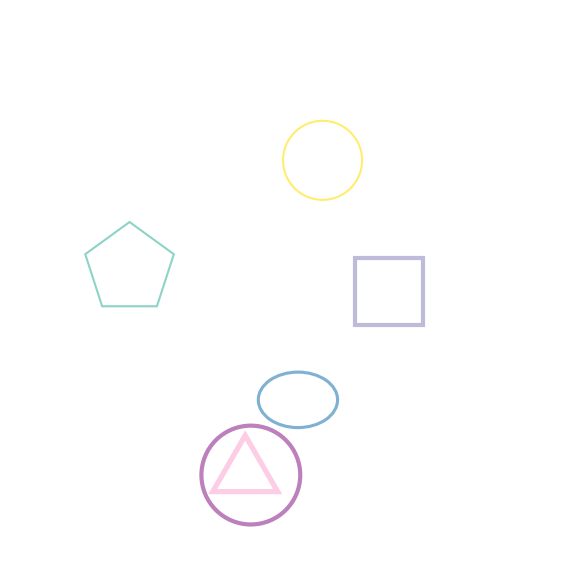[{"shape": "pentagon", "thickness": 1, "radius": 0.4, "center": [0.224, 0.534]}, {"shape": "square", "thickness": 2, "radius": 0.29, "center": [0.673, 0.494]}, {"shape": "oval", "thickness": 1.5, "radius": 0.34, "center": [0.516, 0.307]}, {"shape": "triangle", "thickness": 2.5, "radius": 0.32, "center": [0.425, 0.18]}, {"shape": "circle", "thickness": 2, "radius": 0.43, "center": [0.434, 0.177]}, {"shape": "circle", "thickness": 1, "radius": 0.34, "center": [0.559, 0.722]}]